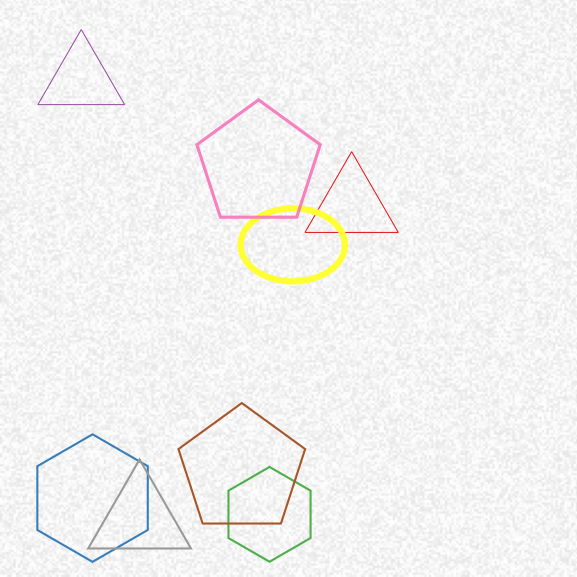[{"shape": "triangle", "thickness": 0.5, "radius": 0.47, "center": [0.609, 0.643]}, {"shape": "hexagon", "thickness": 1, "radius": 0.55, "center": [0.16, 0.137]}, {"shape": "hexagon", "thickness": 1, "radius": 0.41, "center": [0.467, 0.108]}, {"shape": "triangle", "thickness": 0.5, "radius": 0.43, "center": [0.141, 0.861]}, {"shape": "oval", "thickness": 3, "radius": 0.45, "center": [0.507, 0.575]}, {"shape": "pentagon", "thickness": 1, "radius": 0.58, "center": [0.419, 0.186]}, {"shape": "pentagon", "thickness": 1.5, "radius": 0.56, "center": [0.448, 0.714]}, {"shape": "triangle", "thickness": 1, "radius": 0.51, "center": [0.242, 0.101]}]